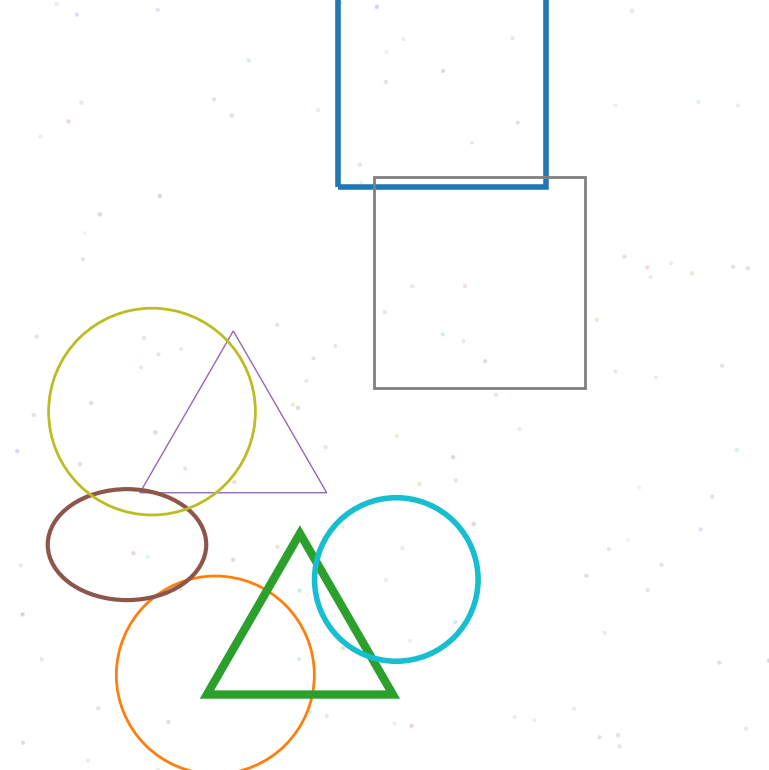[{"shape": "square", "thickness": 2, "radius": 0.68, "center": [0.574, 0.892]}, {"shape": "circle", "thickness": 1, "radius": 0.64, "center": [0.28, 0.123]}, {"shape": "triangle", "thickness": 3, "radius": 0.7, "center": [0.389, 0.168]}, {"shape": "triangle", "thickness": 0.5, "radius": 0.7, "center": [0.303, 0.43]}, {"shape": "oval", "thickness": 1.5, "radius": 0.51, "center": [0.165, 0.293]}, {"shape": "square", "thickness": 1, "radius": 0.69, "center": [0.623, 0.634]}, {"shape": "circle", "thickness": 1, "radius": 0.67, "center": [0.197, 0.465]}, {"shape": "circle", "thickness": 2, "radius": 0.53, "center": [0.515, 0.247]}]